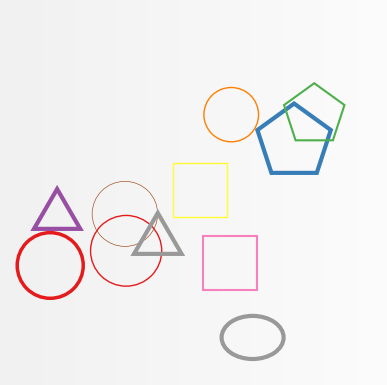[{"shape": "circle", "thickness": 2.5, "radius": 0.43, "center": [0.13, 0.31]}, {"shape": "circle", "thickness": 1, "radius": 0.46, "center": [0.325, 0.349]}, {"shape": "pentagon", "thickness": 3, "radius": 0.5, "center": [0.759, 0.632]}, {"shape": "pentagon", "thickness": 1.5, "radius": 0.41, "center": [0.811, 0.702]}, {"shape": "triangle", "thickness": 3, "radius": 0.34, "center": [0.147, 0.44]}, {"shape": "circle", "thickness": 1, "radius": 0.35, "center": [0.597, 0.702]}, {"shape": "square", "thickness": 1, "radius": 0.35, "center": [0.517, 0.507]}, {"shape": "circle", "thickness": 0.5, "radius": 0.42, "center": [0.322, 0.444]}, {"shape": "square", "thickness": 1.5, "radius": 0.35, "center": [0.594, 0.316]}, {"shape": "oval", "thickness": 3, "radius": 0.4, "center": [0.652, 0.123]}, {"shape": "triangle", "thickness": 3, "radius": 0.35, "center": [0.407, 0.376]}]